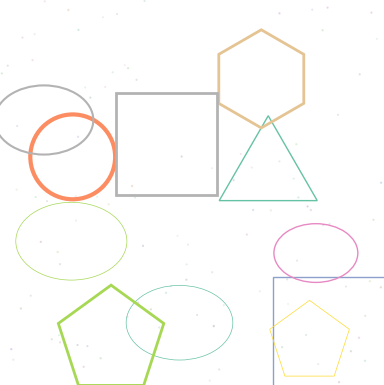[{"shape": "triangle", "thickness": 1, "radius": 0.73, "center": [0.697, 0.552]}, {"shape": "oval", "thickness": 0.5, "radius": 0.69, "center": [0.466, 0.162]}, {"shape": "circle", "thickness": 3, "radius": 0.55, "center": [0.189, 0.593]}, {"shape": "square", "thickness": 1, "radius": 0.74, "center": [0.858, 0.132]}, {"shape": "oval", "thickness": 1, "radius": 0.54, "center": [0.82, 0.343]}, {"shape": "pentagon", "thickness": 2, "radius": 0.72, "center": [0.288, 0.115]}, {"shape": "oval", "thickness": 0.5, "radius": 0.72, "center": [0.185, 0.373]}, {"shape": "pentagon", "thickness": 0.5, "radius": 0.54, "center": [0.804, 0.111]}, {"shape": "hexagon", "thickness": 2, "radius": 0.64, "center": [0.679, 0.795]}, {"shape": "square", "thickness": 2, "radius": 0.66, "center": [0.433, 0.626]}, {"shape": "oval", "thickness": 1.5, "radius": 0.64, "center": [0.114, 0.688]}]